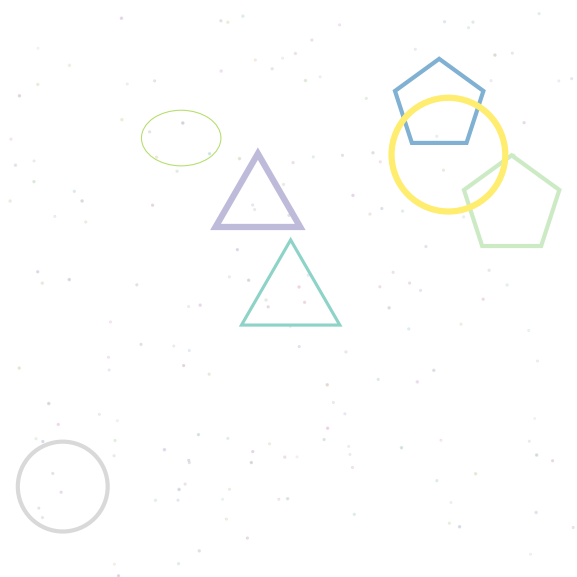[{"shape": "triangle", "thickness": 1.5, "radius": 0.49, "center": [0.503, 0.485]}, {"shape": "triangle", "thickness": 3, "radius": 0.42, "center": [0.447, 0.648]}, {"shape": "pentagon", "thickness": 2, "radius": 0.4, "center": [0.761, 0.817]}, {"shape": "oval", "thickness": 0.5, "radius": 0.34, "center": [0.314, 0.76]}, {"shape": "circle", "thickness": 2, "radius": 0.39, "center": [0.109, 0.157]}, {"shape": "pentagon", "thickness": 2, "radius": 0.43, "center": [0.886, 0.643]}, {"shape": "circle", "thickness": 3, "radius": 0.49, "center": [0.776, 0.731]}]